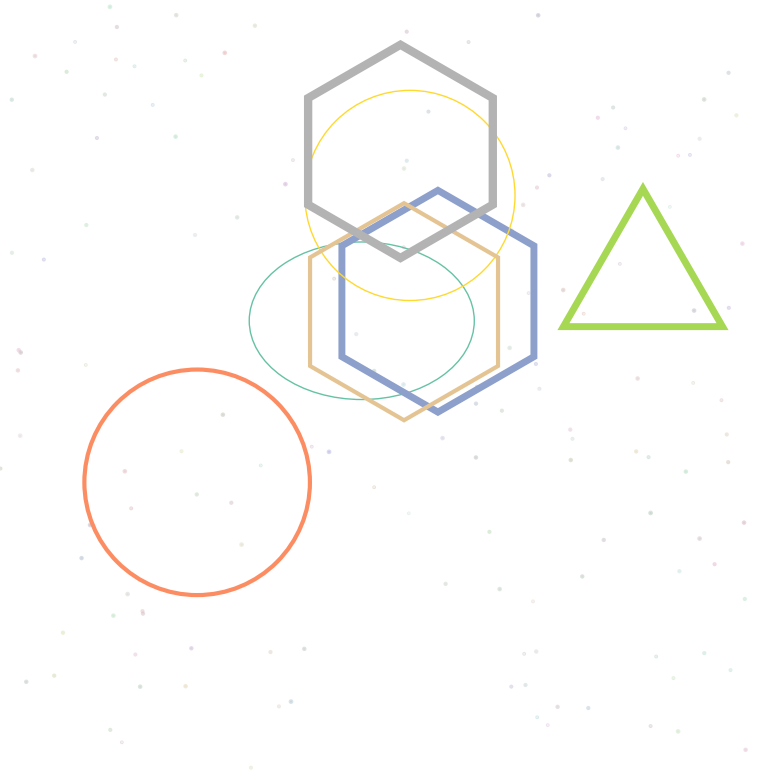[{"shape": "oval", "thickness": 0.5, "radius": 0.73, "center": [0.47, 0.583]}, {"shape": "circle", "thickness": 1.5, "radius": 0.73, "center": [0.256, 0.374]}, {"shape": "hexagon", "thickness": 2.5, "radius": 0.72, "center": [0.569, 0.609]}, {"shape": "triangle", "thickness": 2.5, "radius": 0.6, "center": [0.835, 0.635]}, {"shape": "circle", "thickness": 0.5, "radius": 0.68, "center": [0.532, 0.746]}, {"shape": "hexagon", "thickness": 1.5, "radius": 0.7, "center": [0.525, 0.595]}, {"shape": "hexagon", "thickness": 3, "radius": 0.69, "center": [0.52, 0.803]}]